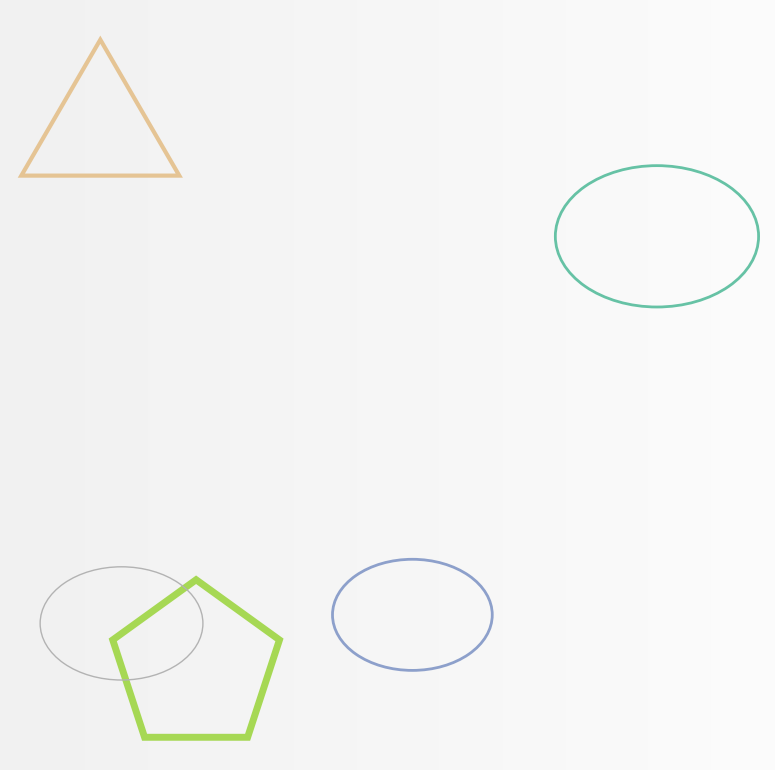[{"shape": "oval", "thickness": 1, "radius": 0.66, "center": [0.848, 0.693]}, {"shape": "oval", "thickness": 1, "radius": 0.52, "center": [0.532, 0.202]}, {"shape": "pentagon", "thickness": 2.5, "radius": 0.57, "center": [0.253, 0.134]}, {"shape": "triangle", "thickness": 1.5, "radius": 0.59, "center": [0.129, 0.831]}, {"shape": "oval", "thickness": 0.5, "radius": 0.53, "center": [0.157, 0.19]}]